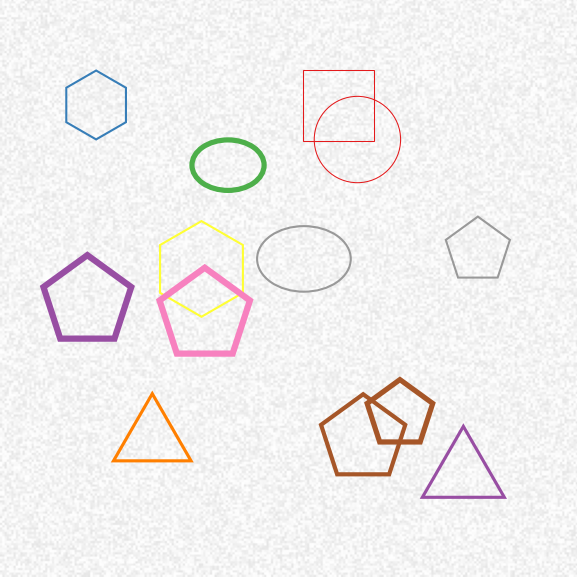[{"shape": "circle", "thickness": 0.5, "radius": 0.37, "center": [0.619, 0.758]}, {"shape": "square", "thickness": 0.5, "radius": 0.31, "center": [0.586, 0.817]}, {"shape": "hexagon", "thickness": 1, "radius": 0.3, "center": [0.166, 0.817]}, {"shape": "oval", "thickness": 2.5, "radius": 0.31, "center": [0.395, 0.713]}, {"shape": "pentagon", "thickness": 3, "radius": 0.4, "center": [0.151, 0.477]}, {"shape": "triangle", "thickness": 1.5, "radius": 0.41, "center": [0.802, 0.179]}, {"shape": "triangle", "thickness": 1.5, "radius": 0.39, "center": [0.264, 0.24]}, {"shape": "hexagon", "thickness": 1, "radius": 0.41, "center": [0.349, 0.533]}, {"shape": "pentagon", "thickness": 2.5, "radius": 0.3, "center": [0.693, 0.282]}, {"shape": "pentagon", "thickness": 2, "radius": 0.38, "center": [0.629, 0.24]}, {"shape": "pentagon", "thickness": 3, "radius": 0.41, "center": [0.355, 0.453]}, {"shape": "pentagon", "thickness": 1, "radius": 0.29, "center": [0.827, 0.566]}, {"shape": "oval", "thickness": 1, "radius": 0.41, "center": [0.526, 0.551]}]